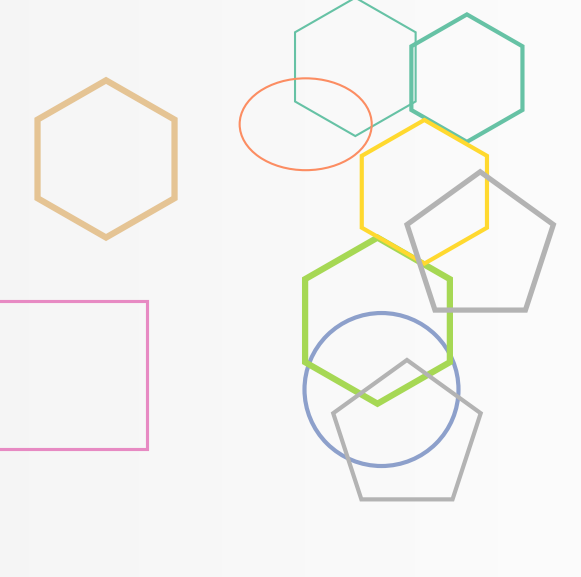[{"shape": "hexagon", "thickness": 1, "radius": 0.6, "center": [0.611, 0.883]}, {"shape": "hexagon", "thickness": 2, "radius": 0.55, "center": [0.803, 0.864]}, {"shape": "oval", "thickness": 1, "radius": 0.57, "center": [0.526, 0.784]}, {"shape": "circle", "thickness": 2, "radius": 0.66, "center": [0.656, 0.325]}, {"shape": "square", "thickness": 1.5, "radius": 0.64, "center": [0.124, 0.35]}, {"shape": "hexagon", "thickness": 3, "radius": 0.72, "center": [0.649, 0.444]}, {"shape": "hexagon", "thickness": 2, "radius": 0.62, "center": [0.73, 0.667]}, {"shape": "hexagon", "thickness": 3, "radius": 0.68, "center": [0.182, 0.724]}, {"shape": "pentagon", "thickness": 2.5, "radius": 0.66, "center": [0.826, 0.569]}, {"shape": "pentagon", "thickness": 2, "radius": 0.67, "center": [0.7, 0.242]}]